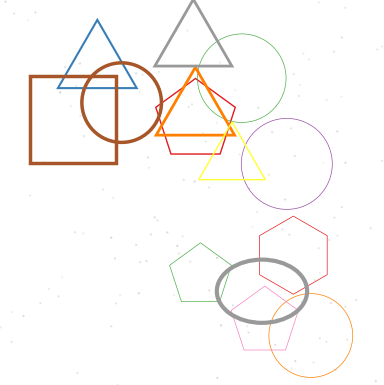[{"shape": "hexagon", "thickness": 0.5, "radius": 0.51, "center": [0.762, 0.337]}, {"shape": "pentagon", "thickness": 1, "radius": 0.54, "center": [0.508, 0.688]}, {"shape": "triangle", "thickness": 1.5, "radius": 0.59, "center": [0.253, 0.83]}, {"shape": "circle", "thickness": 0.5, "radius": 0.58, "center": [0.628, 0.797]}, {"shape": "pentagon", "thickness": 0.5, "radius": 0.42, "center": [0.521, 0.285]}, {"shape": "circle", "thickness": 0.5, "radius": 0.59, "center": [0.745, 0.574]}, {"shape": "triangle", "thickness": 2, "radius": 0.59, "center": [0.507, 0.708]}, {"shape": "circle", "thickness": 0.5, "radius": 0.54, "center": [0.807, 0.129]}, {"shape": "triangle", "thickness": 1, "radius": 0.5, "center": [0.603, 0.583]}, {"shape": "circle", "thickness": 2.5, "radius": 0.52, "center": [0.316, 0.733]}, {"shape": "square", "thickness": 2.5, "radius": 0.56, "center": [0.189, 0.69]}, {"shape": "pentagon", "thickness": 0.5, "radius": 0.46, "center": [0.688, 0.165]}, {"shape": "oval", "thickness": 3, "radius": 0.59, "center": [0.68, 0.244]}, {"shape": "triangle", "thickness": 2, "radius": 0.58, "center": [0.502, 0.886]}]